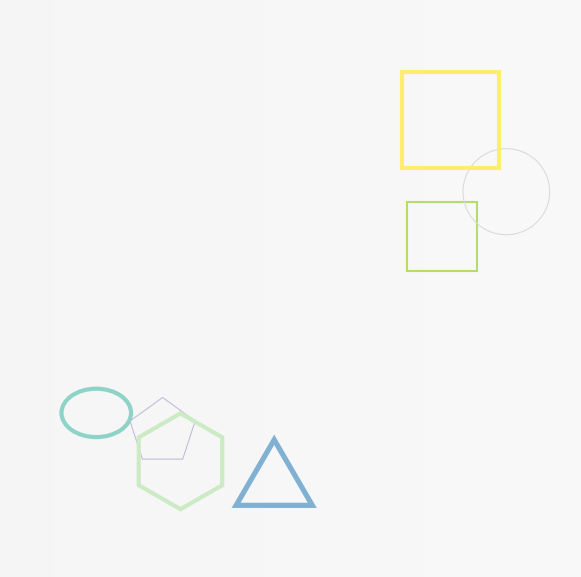[{"shape": "oval", "thickness": 2, "radius": 0.3, "center": [0.166, 0.284]}, {"shape": "pentagon", "thickness": 0.5, "radius": 0.29, "center": [0.28, 0.252]}, {"shape": "triangle", "thickness": 2.5, "radius": 0.38, "center": [0.472, 0.162]}, {"shape": "square", "thickness": 1, "radius": 0.3, "center": [0.761, 0.59]}, {"shape": "circle", "thickness": 0.5, "radius": 0.37, "center": [0.871, 0.667]}, {"shape": "hexagon", "thickness": 2, "radius": 0.41, "center": [0.311, 0.2]}, {"shape": "square", "thickness": 2, "radius": 0.42, "center": [0.775, 0.791]}]